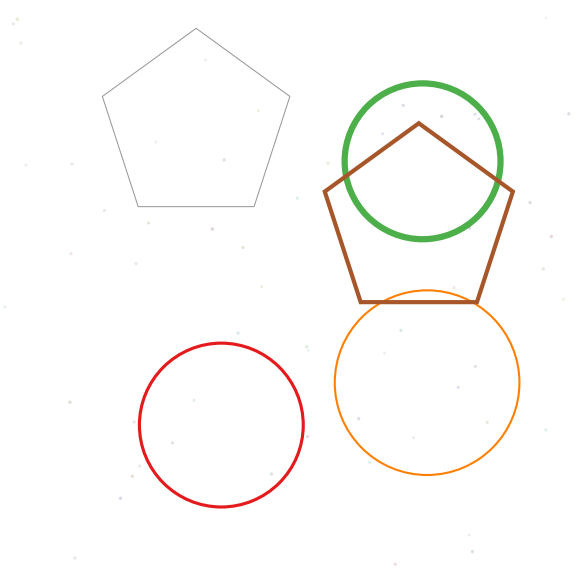[{"shape": "circle", "thickness": 1.5, "radius": 0.71, "center": [0.383, 0.263]}, {"shape": "circle", "thickness": 3, "radius": 0.67, "center": [0.732, 0.72]}, {"shape": "circle", "thickness": 1, "radius": 0.8, "center": [0.74, 0.337]}, {"shape": "pentagon", "thickness": 2, "radius": 0.86, "center": [0.725, 0.614]}, {"shape": "pentagon", "thickness": 0.5, "radius": 0.85, "center": [0.34, 0.779]}]